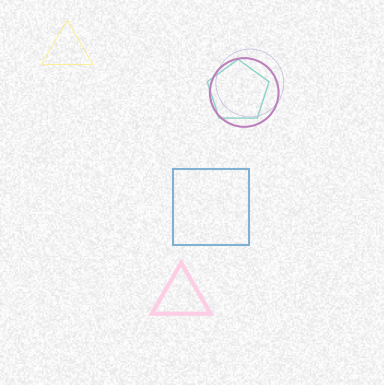[{"shape": "pentagon", "thickness": 1, "radius": 0.42, "center": [0.619, 0.762]}, {"shape": "circle", "thickness": 0.5, "radius": 0.44, "center": [0.649, 0.784]}, {"shape": "square", "thickness": 1.5, "radius": 0.49, "center": [0.549, 0.462]}, {"shape": "triangle", "thickness": 3, "radius": 0.44, "center": [0.471, 0.229]}, {"shape": "circle", "thickness": 1.5, "radius": 0.45, "center": [0.634, 0.76]}, {"shape": "triangle", "thickness": 0.5, "radius": 0.38, "center": [0.174, 0.871]}]